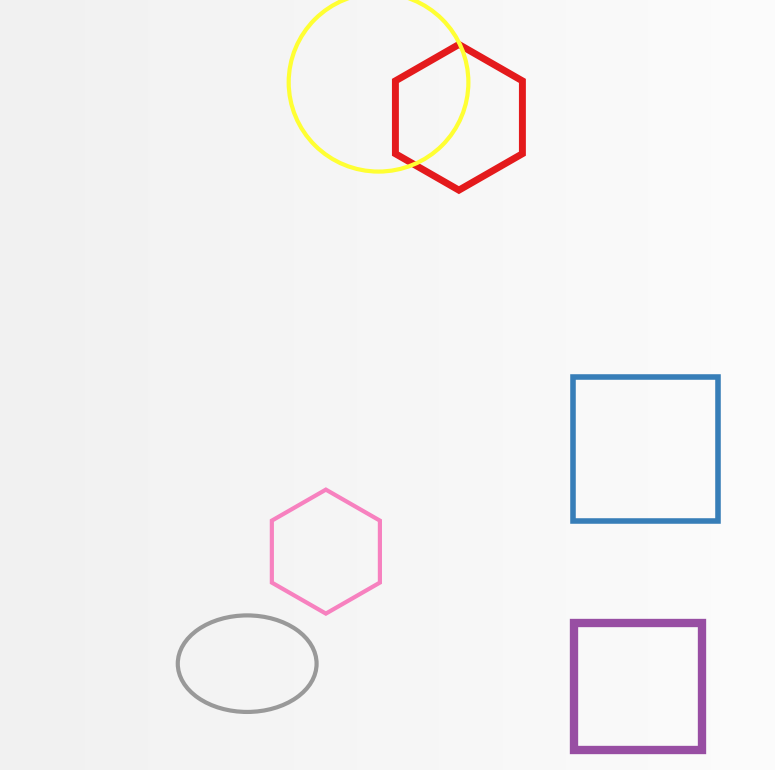[{"shape": "hexagon", "thickness": 2.5, "radius": 0.47, "center": [0.592, 0.848]}, {"shape": "square", "thickness": 2, "radius": 0.47, "center": [0.833, 0.416]}, {"shape": "square", "thickness": 3, "radius": 0.41, "center": [0.824, 0.109]}, {"shape": "circle", "thickness": 1.5, "radius": 0.58, "center": [0.488, 0.893]}, {"shape": "hexagon", "thickness": 1.5, "radius": 0.4, "center": [0.42, 0.284]}, {"shape": "oval", "thickness": 1.5, "radius": 0.45, "center": [0.319, 0.138]}]